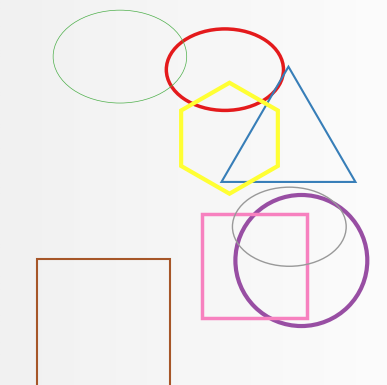[{"shape": "oval", "thickness": 2.5, "radius": 0.76, "center": [0.58, 0.819]}, {"shape": "triangle", "thickness": 1.5, "radius": 1.0, "center": [0.744, 0.627]}, {"shape": "oval", "thickness": 0.5, "radius": 0.86, "center": [0.309, 0.853]}, {"shape": "circle", "thickness": 3, "radius": 0.85, "center": [0.778, 0.323]}, {"shape": "hexagon", "thickness": 3, "radius": 0.72, "center": [0.592, 0.641]}, {"shape": "square", "thickness": 1.5, "radius": 0.86, "center": [0.267, 0.155]}, {"shape": "square", "thickness": 2.5, "radius": 0.68, "center": [0.657, 0.31]}, {"shape": "oval", "thickness": 1, "radius": 0.73, "center": [0.747, 0.411]}]